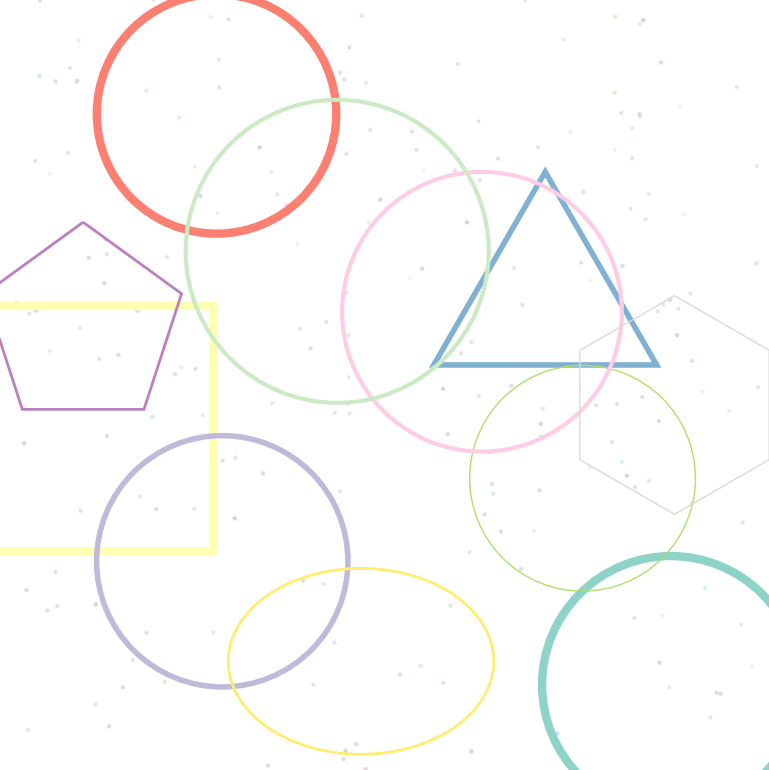[{"shape": "circle", "thickness": 3, "radius": 0.84, "center": [0.871, 0.111]}, {"shape": "square", "thickness": 3, "radius": 0.8, "center": [0.118, 0.444]}, {"shape": "circle", "thickness": 2, "radius": 0.82, "center": [0.289, 0.271]}, {"shape": "circle", "thickness": 3, "radius": 0.78, "center": [0.281, 0.852]}, {"shape": "triangle", "thickness": 2, "radius": 0.84, "center": [0.708, 0.61]}, {"shape": "circle", "thickness": 0.5, "radius": 0.73, "center": [0.757, 0.379]}, {"shape": "circle", "thickness": 1.5, "radius": 0.91, "center": [0.626, 0.595]}, {"shape": "hexagon", "thickness": 0.5, "radius": 0.71, "center": [0.876, 0.474]}, {"shape": "pentagon", "thickness": 1, "radius": 0.67, "center": [0.108, 0.577]}, {"shape": "circle", "thickness": 1.5, "radius": 0.98, "center": [0.438, 0.674]}, {"shape": "oval", "thickness": 1, "radius": 0.86, "center": [0.469, 0.141]}]